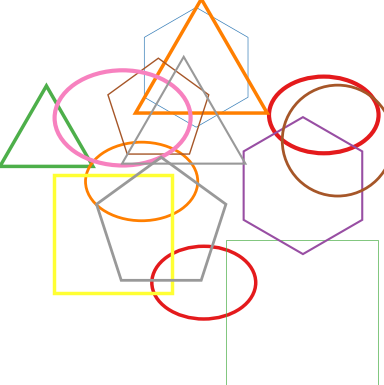[{"shape": "oval", "thickness": 2.5, "radius": 0.67, "center": [0.529, 0.266]}, {"shape": "oval", "thickness": 3, "radius": 0.71, "center": [0.841, 0.701]}, {"shape": "hexagon", "thickness": 0.5, "radius": 0.78, "center": [0.51, 0.825]}, {"shape": "square", "thickness": 0.5, "radius": 0.98, "center": [0.785, 0.18]}, {"shape": "triangle", "thickness": 2.5, "radius": 0.7, "center": [0.121, 0.638]}, {"shape": "hexagon", "thickness": 1.5, "radius": 0.89, "center": [0.787, 0.518]}, {"shape": "triangle", "thickness": 2.5, "radius": 0.99, "center": [0.523, 0.805]}, {"shape": "oval", "thickness": 2, "radius": 0.73, "center": [0.368, 0.529]}, {"shape": "square", "thickness": 2.5, "radius": 0.76, "center": [0.294, 0.393]}, {"shape": "circle", "thickness": 2, "radius": 0.72, "center": [0.877, 0.635]}, {"shape": "pentagon", "thickness": 1, "radius": 0.69, "center": [0.411, 0.711]}, {"shape": "oval", "thickness": 3, "radius": 0.88, "center": [0.318, 0.694]}, {"shape": "pentagon", "thickness": 2, "radius": 0.88, "center": [0.419, 0.415]}, {"shape": "triangle", "thickness": 1.5, "radius": 0.92, "center": [0.477, 0.667]}]